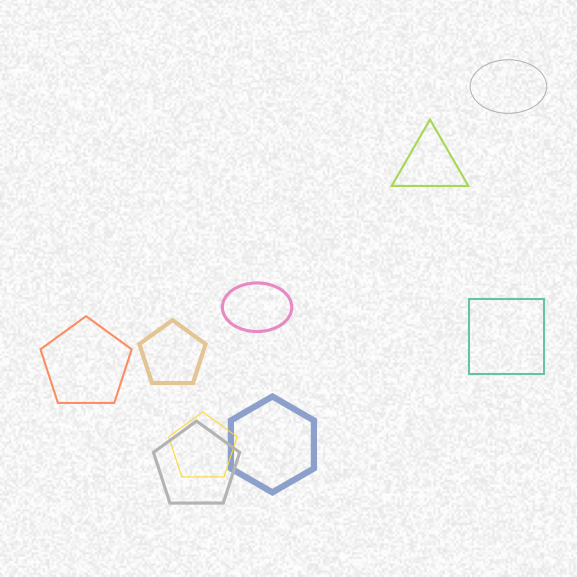[{"shape": "square", "thickness": 1, "radius": 0.32, "center": [0.878, 0.416]}, {"shape": "pentagon", "thickness": 1, "radius": 0.42, "center": [0.149, 0.369]}, {"shape": "hexagon", "thickness": 3, "radius": 0.42, "center": [0.472, 0.23]}, {"shape": "oval", "thickness": 1.5, "radius": 0.3, "center": [0.445, 0.467]}, {"shape": "triangle", "thickness": 1, "radius": 0.38, "center": [0.745, 0.715]}, {"shape": "pentagon", "thickness": 0.5, "radius": 0.31, "center": [0.351, 0.224]}, {"shape": "pentagon", "thickness": 2, "radius": 0.3, "center": [0.299, 0.385]}, {"shape": "pentagon", "thickness": 1.5, "radius": 0.39, "center": [0.34, 0.192]}, {"shape": "oval", "thickness": 0.5, "radius": 0.33, "center": [0.88, 0.849]}]